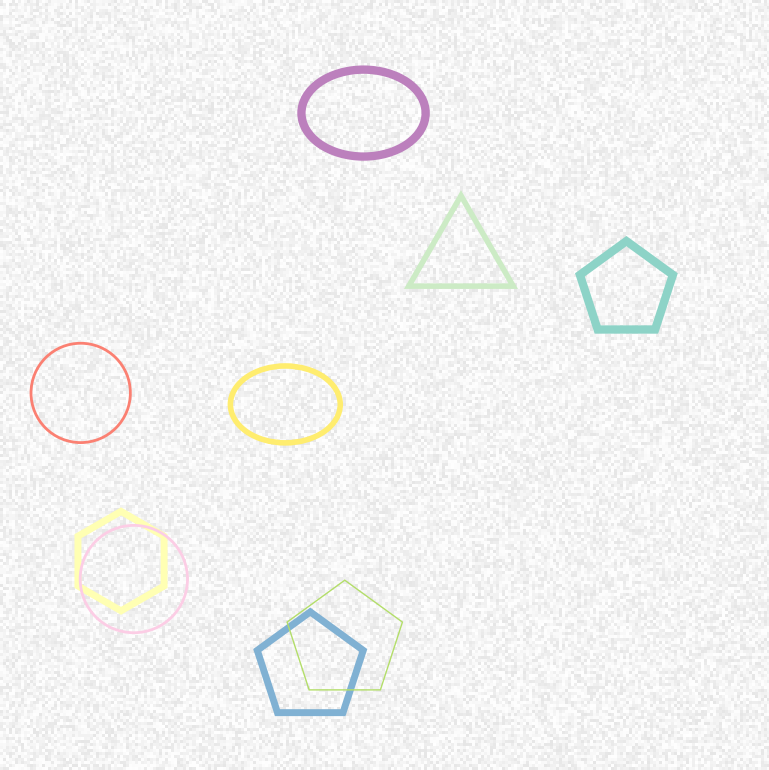[{"shape": "pentagon", "thickness": 3, "radius": 0.32, "center": [0.814, 0.623]}, {"shape": "hexagon", "thickness": 2.5, "radius": 0.32, "center": [0.157, 0.271]}, {"shape": "circle", "thickness": 1, "radius": 0.32, "center": [0.105, 0.49]}, {"shape": "pentagon", "thickness": 2.5, "radius": 0.36, "center": [0.403, 0.133]}, {"shape": "pentagon", "thickness": 0.5, "radius": 0.39, "center": [0.448, 0.168]}, {"shape": "circle", "thickness": 1, "radius": 0.35, "center": [0.174, 0.248]}, {"shape": "oval", "thickness": 3, "radius": 0.4, "center": [0.472, 0.853]}, {"shape": "triangle", "thickness": 2, "radius": 0.39, "center": [0.599, 0.668]}, {"shape": "oval", "thickness": 2, "radius": 0.36, "center": [0.371, 0.475]}]